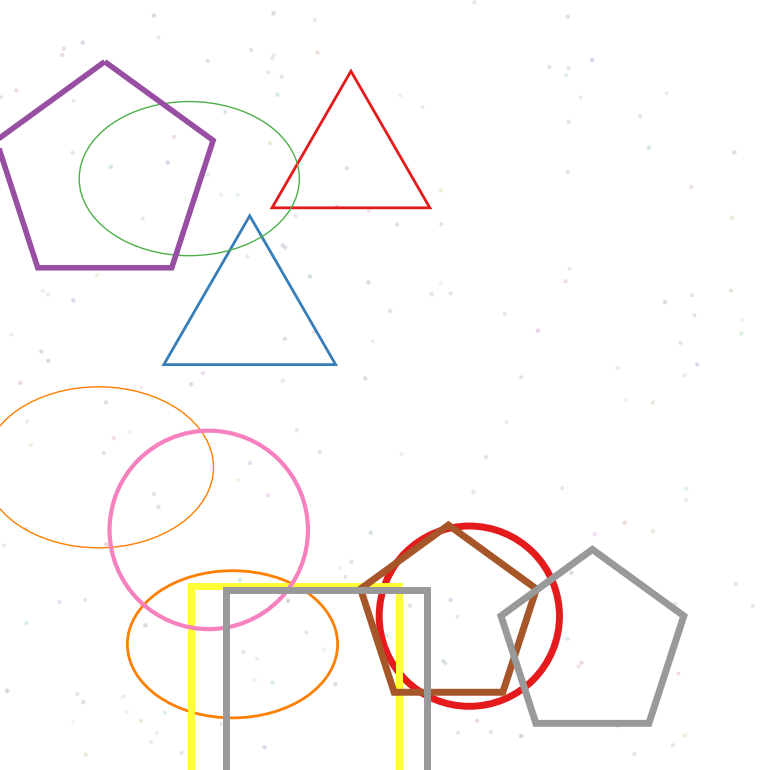[{"shape": "circle", "thickness": 2.5, "radius": 0.59, "center": [0.609, 0.2]}, {"shape": "triangle", "thickness": 1, "radius": 0.59, "center": [0.456, 0.789]}, {"shape": "triangle", "thickness": 1, "radius": 0.64, "center": [0.324, 0.591]}, {"shape": "oval", "thickness": 0.5, "radius": 0.71, "center": [0.246, 0.768]}, {"shape": "pentagon", "thickness": 2, "radius": 0.74, "center": [0.136, 0.772]}, {"shape": "oval", "thickness": 1, "radius": 0.68, "center": [0.302, 0.163]}, {"shape": "oval", "thickness": 0.5, "radius": 0.75, "center": [0.128, 0.393]}, {"shape": "square", "thickness": 2.5, "radius": 0.68, "center": [0.384, 0.104]}, {"shape": "pentagon", "thickness": 2.5, "radius": 0.6, "center": [0.582, 0.198]}, {"shape": "circle", "thickness": 1.5, "radius": 0.64, "center": [0.271, 0.312]}, {"shape": "pentagon", "thickness": 2.5, "radius": 0.62, "center": [0.769, 0.162]}, {"shape": "square", "thickness": 2.5, "radius": 0.65, "center": [0.424, 0.103]}]